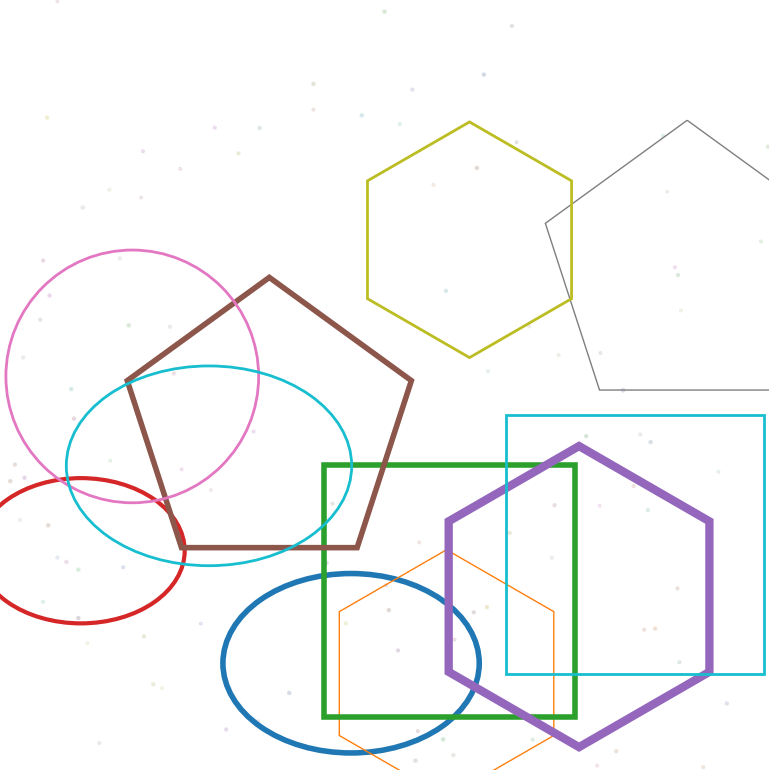[{"shape": "oval", "thickness": 2, "radius": 0.83, "center": [0.456, 0.139]}, {"shape": "hexagon", "thickness": 0.5, "radius": 0.8, "center": [0.58, 0.125]}, {"shape": "square", "thickness": 2, "radius": 0.82, "center": [0.584, 0.233]}, {"shape": "oval", "thickness": 1.5, "radius": 0.67, "center": [0.105, 0.285]}, {"shape": "hexagon", "thickness": 3, "radius": 0.98, "center": [0.752, 0.225]}, {"shape": "pentagon", "thickness": 2, "radius": 0.97, "center": [0.35, 0.446]}, {"shape": "circle", "thickness": 1, "radius": 0.82, "center": [0.172, 0.511]}, {"shape": "pentagon", "thickness": 0.5, "radius": 0.97, "center": [0.892, 0.65]}, {"shape": "hexagon", "thickness": 1, "radius": 0.77, "center": [0.61, 0.689]}, {"shape": "square", "thickness": 1, "radius": 0.84, "center": [0.825, 0.293]}, {"shape": "oval", "thickness": 1, "radius": 0.93, "center": [0.271, 0.395]}]